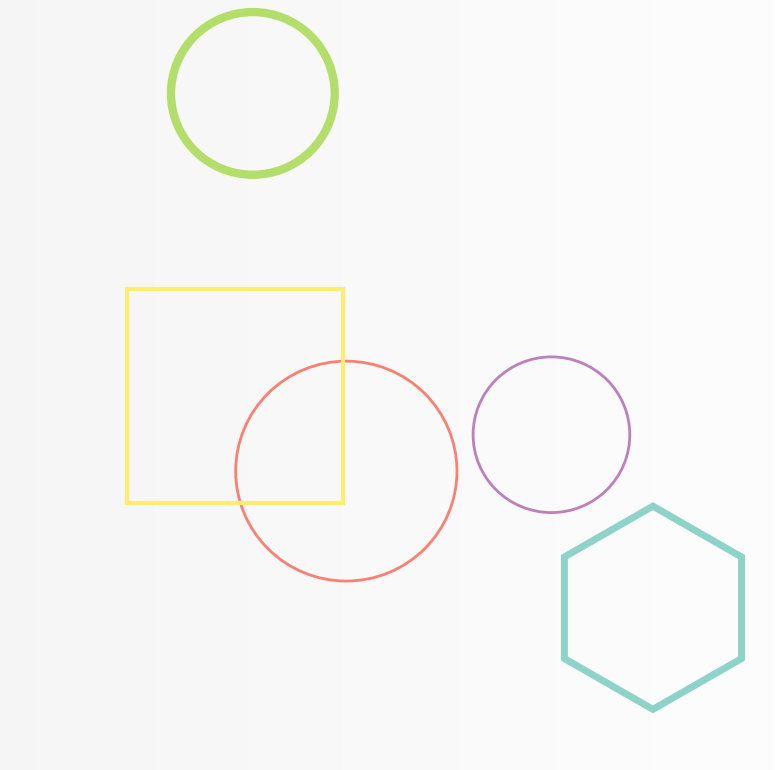[{"shape": "hexagon", "thickness": 2.5, "radius": 0.66, "center": [0.843, 0.211]}, {"shape": "circle", "thickness": 1, "radius": 0.71, "center": [0.447, 0.388]}, {"shape": "circle", "thickness": 3, "radius": 0.53, "center": [0.326, 0.879]}, {"shape": "circle", "thickness": 1, "radius": 0.51, "center": [0.712, 0.435]}, {"shape": "square", "thickness": 1.5, "radius": 0.7, "center": [0.303, 0.486]}]